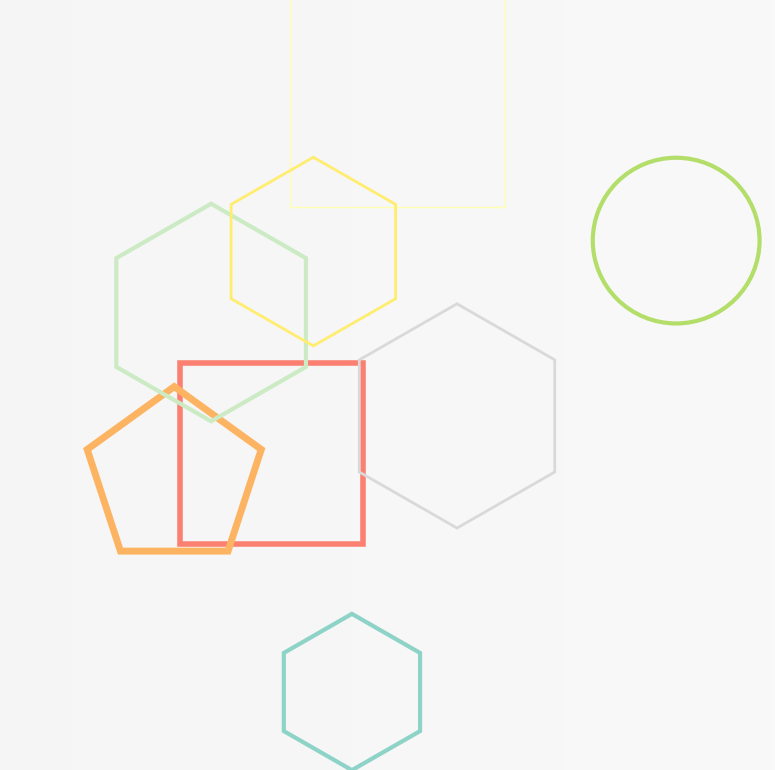[{"shape": "hexagon", "thickness": 1.5, "radius": 0.51, "center": [0.454, 0.101]}, {"shape": "square", "thickness": 0.5, "radius": 0.69, "center": [0.513, 0.87]}, {"shape": "square", "thickness": 2, "radius": 0.59, "center": [0.35, 0.411]}, {"shape": "pentagon", "thickness": 2.5, "radius": 0.59, "center": [0.225, 0.38]}, {"shape": "circle", "thickness": 1.5, "radius": 0.54, "center": [0.872, 0.688]}, {"shape": "hexagon", "thickness": 1, "radius": 0.73, "center": [0.59, 0.46]}, {"shape": "hexagon", "thickness": 1.5, "radius": 0.71, "center": [0.272, 0.594]}, {"shape": "hexagon", "thickness": 1, "radius": 0.61, "center": [0.404, 0.673]}]